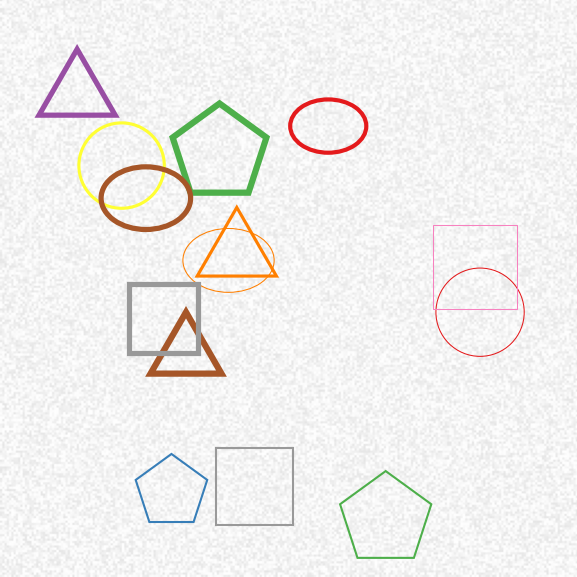[{"shape": "oval", "thickness": 2, "radius": 0.33, "center": [0.568, 0.781]}, {"shape": "circle", "thickness": 0.5, "radius": 0.38, "center": [0.831, 0.459]}, {"shape": "pentagon", "thickness": 1, "radius": 0.33, "center": [0.297, 0.148]}, {"shape": "pentagon", "thickness": 3, "radius": 0.43, "center": [0.38, 0.735]}, {"shape": "pentagon", "thickness": 1, "radius": 0.42, "center": [0.668, 0.1]}, {"shape": "triangle", "thickness": 2.5, "radius": 0.38, "center": [0.134, 0.838]}, {"shape": "oval", "thickness": 0.5, "radius": 0.4, "center": [0.396, 0.548]}, {"shape": "triangle", "thickness": 1.5, "radius": 0.4, "center": [0.41, 0.561]}, {"shape": "circle", "thickness": 1.5, "radius": 0.37, "center": [0.211, 0.712]}, {"shape": "oval", "thickness": 2.5, "radius": 0.39, "center": [0.253, 0.656]}, {"shape": "triangle", "thickness": 3, "radius": 0.35, "center": [0.322, 0.388]}, {"shape": "square", "thickness": 0.5, "radius": 0.36, "center": [0.823, 0.537]}, {"shape": "square", "thickness": 2.5, "radius": 0.3, "center": [0.283, 0.447]}, {"shape": "square", "thickness": 1, "radius": 0.33, "center": [0.441, 0.157]}]